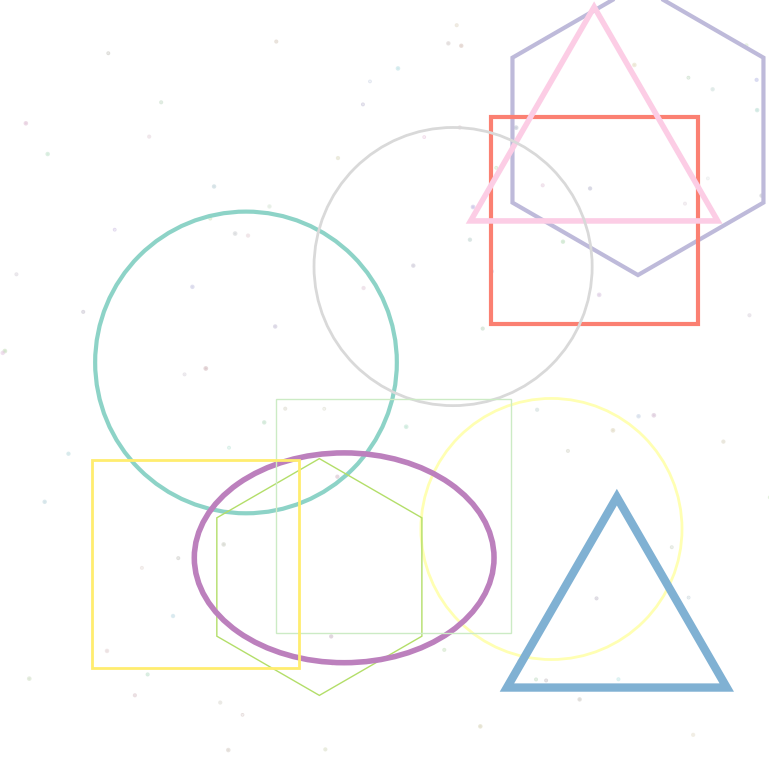[{"shape": "circle", "thickness": 1.5, "radius": 0.98, "center": [0.319, 0.529]}, {"shape": "circle", "thickness": 1, "radius": 0.85, "center": [0.716, 0.313]}, {"shape": "hexagon", "thickness": 1.5, "radius": 0.94, "center": [0.829, 0.831]}, {"shape": "square", "thickness": 1.5, "radius": 0.67, "center": [0.771, 0.714]}, {"shape": "triangle", "thickness": 3, "radius": 0.82, "center": [0.801, 0.189]}, {"shape": "hexagon", "thickness": 0.5, "radius": 0.77, "center": [0.415, 0.251]}, {"shape": "triangle", "thickness": 2, "radius": 0.93, "center": [0.772, 0.806]}, {"shape": "circle", "thickness": 1, "radius": 0.9, "center": [0.588, 0.654]}, {"shape": "oval", "thickness": 2, "radius": 0.97, "center": [0.447, 0.276]}, {"shape": "square", "thickness": 0.5, "radius": 0.76, "center": [0.511, 0.33]}, {"shape": "square", "thickness": 1, "radius": 0.67, "center": [0.254, 0.268]}]